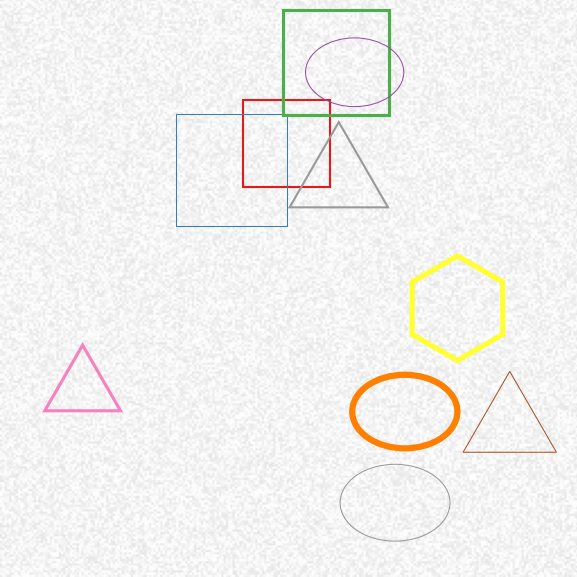[{"shape": "square", "thickness": 1, "radius": 0.38, "center": [0.496, 0.751]}, {"shape": "square", "thickness": 0.5, "radius": 0.48, "center": [0.401, 0.705]}, {"shape": "square", "thickness": 1.5, "radius": 0.46, "center": [0.582, 0.891]}, {"shape": "oval", "thickness": 0.5, "radius": 0.43, "center": [0.614, 0.874]}, {"shape": "oval", "thickness": 3, "radius": 0.46, "center": [0.701, 0.286]}, {"shape": "hexagon", "thickness": 2.5, "radius": 0.45, "center": [0.792, 0.465]}, {"shape": "triangle", "thickness": 0.5, "radius": 0.47, "center": [0.883, 0.263]}, {"shape": "triangle", "thickness": 1.5, "radius": 0.38, "center": [0.143, 0.326]}, {"shape": "oval", "thickness": 0.5, "radius": 0.48, "center": [0.684, 0.129]}, {"shape": "triangle", "thickness": 1, "radius": 0.49, "center": [0.587, 0.689]}]